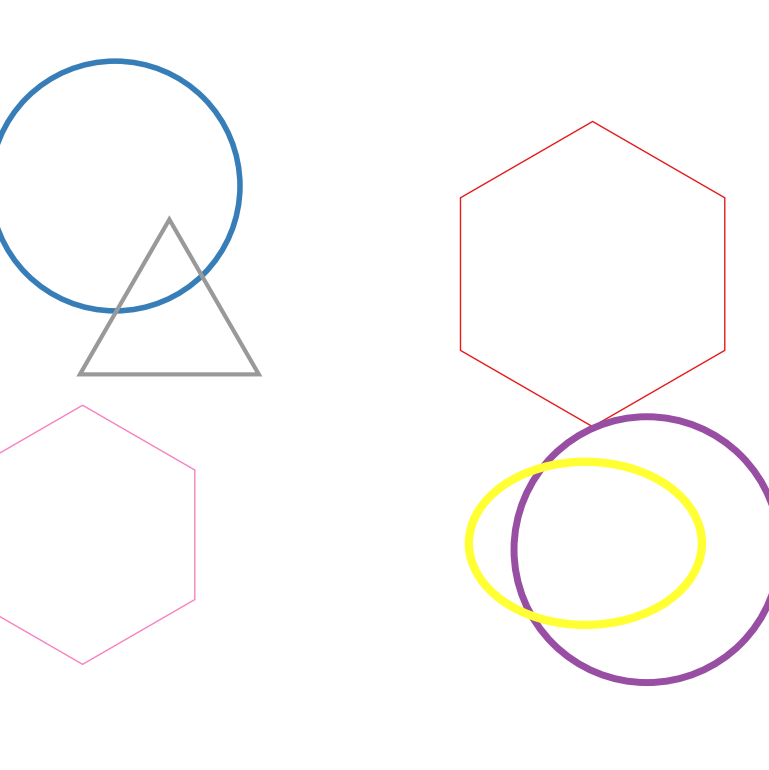[{"shape": "hexagon", "thickness": 0.5, "radius": 0.99, "center": [0.77, 0.644]}, {"shape": "circle", "thickness": 2, "radius": 0.81, "center": [0.149, 0.758]}, {"shape": "circle", "thickness": 2.5, "radius": 0.86, "center": [0.84, 0.286]}, {"shape": "oval", "thickness": 3, "radius": 0.76, "center": [0.76, 0.294]}, {"shape": "hexagon", "thickness": 0.5, "radius": 0.84, "center": [0.107, 0.305]}, {"shape": "triangle", "thickness": 1.5, "radius": 0.67, "center": [0.22, 0.581]}]